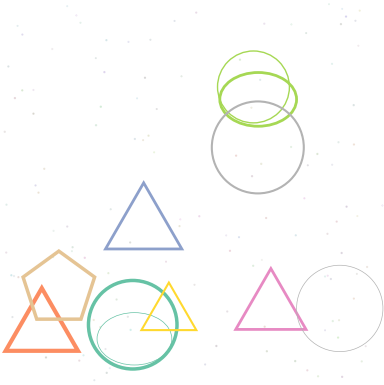[{"shape": "oval", "thickness": 0.5, "radius": 0.49, "center": [0.349, 0.12]}, {"shape": "circle", "thickness": 2.5, "radius": 0.57, "center": [0.345, 0.157]}, {"shape": "triangle", "thickness": 3, "radius": 0.54, "center": [0.109, 0.143]}, {"shape": "triangle", "thickness": 2, "radius": 0.57, "center": [0.373, 0.411]}, {"shape": "triangle", "thickness": 2, "radius": 0.53, "center": [0.704, 0.197]}, {"shape": "circle", "thickness": 1, "radius": 0.47, "center": [0.658, 0.774]}, {"shape": "oval", "thickness": 2, "radius": 0.5, "center": [0.671, 0.742]}, {"shape": "triangle", "thickness": 1.5, "radius": 0.41, "center": [0.439, 0.184]}, {"shape": "pentagon", "thickness": 2.5, "radius": 0.49, "center": [0.153, 0.25]}, {"shape": "circle", "thickness": 1.5, "radius": 0.6, "center": [0.67, 0.617]}, {"shape": "circle", "thickness": 0.5, "radius": 0.56, "center": [0.882, 0.199]}]